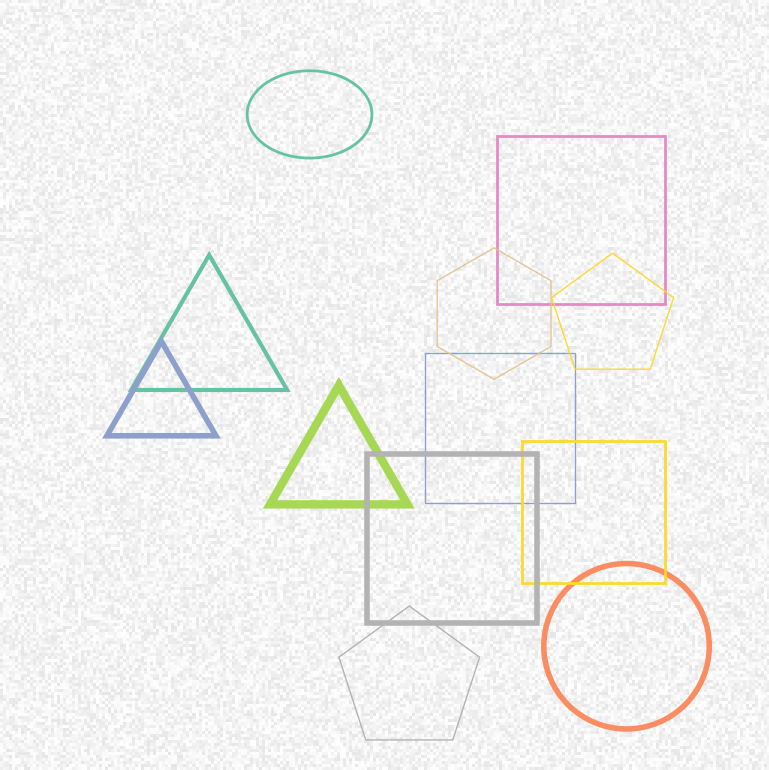[{"shape": "oval", "thickness": 1, "radius": 0.41, "center": [0.402, 0.851]}, {"shape": "triangle", "thickness": 1.5, "radius": 0.58, "center": [0.272, 0.552]}, {"shape": "circle", "thickness": 2, "radius": 0.54, "center": [0.814, 0.161]}, {"shape": "square", "thickness": 0.5, "radius": 0.49, "center": [0.649, 0.444]}, {"shape": "triangle", "thickness": 2, "radius": 0.41, "center": [0.21, 0.475]}, {"shape": "square", "thickness": 1, "radius": 0.55, "center": [0.755, 0.714]}, {"shape": "triangle", "thickness": 3, "radius": 0.52, "center": [0.44, 0.396]}, {"shape": "pentagon", "thickness": 0.5, "radius": 0.42, "center": [0.796, 0.588]}, {"shape": "square", "thickness": 1, "radius": 0.46, "center": [0.771, 0.335]}, {"shape": "hexagon", "thickness": 0.5, "radius": 0.43, "center": [0.642, 0.593]}, {"shape": "square", "thickness": 2, "radius": 0.55, "center": [0.587, 0.301]}, {"shape": "pentagon", "thickness": 0.5, "radius": 0.48, "center": [0.532, 0.117]}]